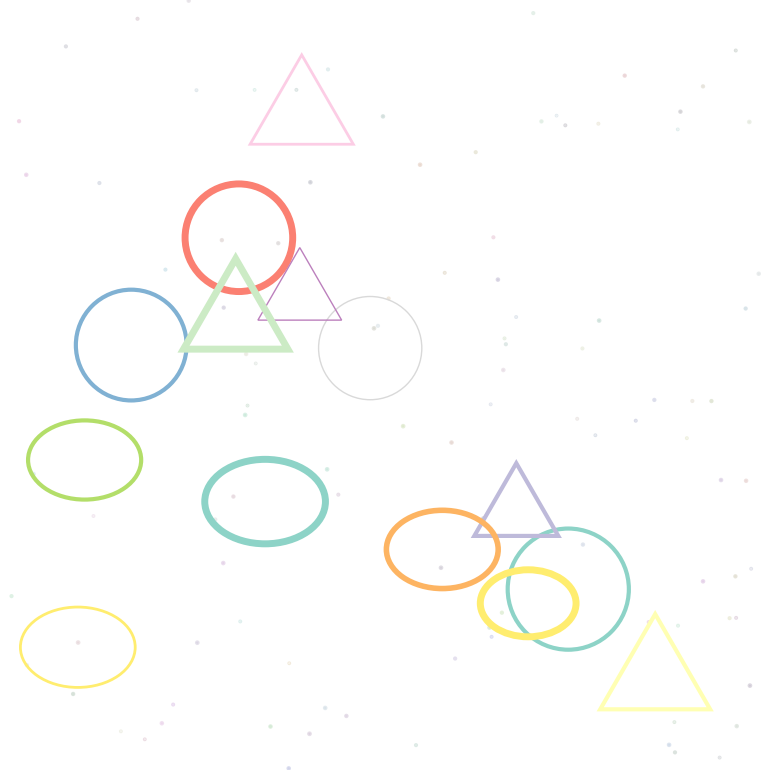[{"shape": "oval", "thickness": 2.5, "radius": 0.39, "center": [0.344, 0.349]}, {"shape": "circle", "thickness": 1.5, "radius": 0.39, "center": [0.738, 0.235]}, {"shape": "triangle", "thickness": 1.5, "radius": 0.41, "center": [0.851, 0.12]}, {"shape": "triangle", "thickness": 1.5, "radius": 0.31, "center": [0.671, 0.335]}, {"shape": "circle", "thickness": 2.5, "radius": 0.35, "center": [0.31, 0.691]}, {"shape": "circle", "thickness": 1.5, "radius": 0.36, "center": [0.17, 0.552]}, {"shape": "oval", "thickness": 2, "radius": 0.36, "center": [0.574, 0.286]}, {"shape": "oval", "thickness": 1.5, "radius": 0.37, "center": [0.11, 0.403]}, {"shape": "triangle", "thickness": 1, "radius": 0.39, "center": [0.392, 0.851]}, {"shape": "circle", "thickness": 0.5, "radius": 0.34, "center": [0.481, 0.548]}, {"shape": "triangle", "thickness": 0.5, "radius": 0.31, "center": [0.389, 0.616]}, {"shape": "triangle", "thickness": 2.5, "radius": 0.39, "center": [0.306, 0.586]}, {"shape": "oval", "thickness": 2.5, "radius": 0.31, "center": [0.686, 0.217]}, {"shape": "oval", "thickness": 1, "radius": 0.37, "center": [0.101, 0.159]}]